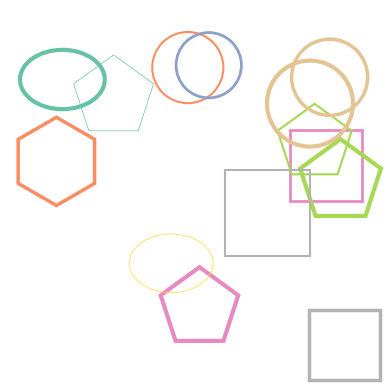[{"shape": "oval", "thickness": 3, "radius": 0.55, "center": [0.162, 0.794]}, {"shape": "pentagon", "thickness": 0.5, "radius": 0.55, "center": [0.295, 0.748]}, {"shape": "circle", "thickness": 1.5, "radius": 0.46, "center": [0.488, 0.824]}, {"shape": "hexagon", "thickness": 2.5, "radius": 0.57, "center": [0.147, 0.581]}, {"shape": "circle", "thickness": 2, "radius": 0.42, "center": [0.542, 0.831]}, {"shape": "square", "thickness": 2, "radius": 0.46, "center": [0.847, 0.57]}, {"shape": "pentagon", "thickness": 3, "radius": 0.53, "center": [0.518, 0.2]}, {"shape": "pentagon", "thickness": 3, "radius": 0.55, "center": [0.884, 0.528]}, {"shape": "pentagon", "thickness": 1.5, "radius": 0.51, "center": [0.817, 0.629]}, {"shape": "oval", "thickness": 0.5, "radius": 0.54, "center": [0.445, 0.316]}, {"shape": "circle", "thickness": 2.5, "radius": 0.49, "center": [0.856, 0.799]}, {"shape": "circle", "thickness": 3, "radius": 0.56, "center": [0.805, 0.731]}, {"shape": "square", "thickness": 2.5, "radius": 0.46, "center": [0.894, 0.104]}, {"shape": "square", "thickness": 1.5, "radius": 0.55, "center": [0.695, 0.447]}]